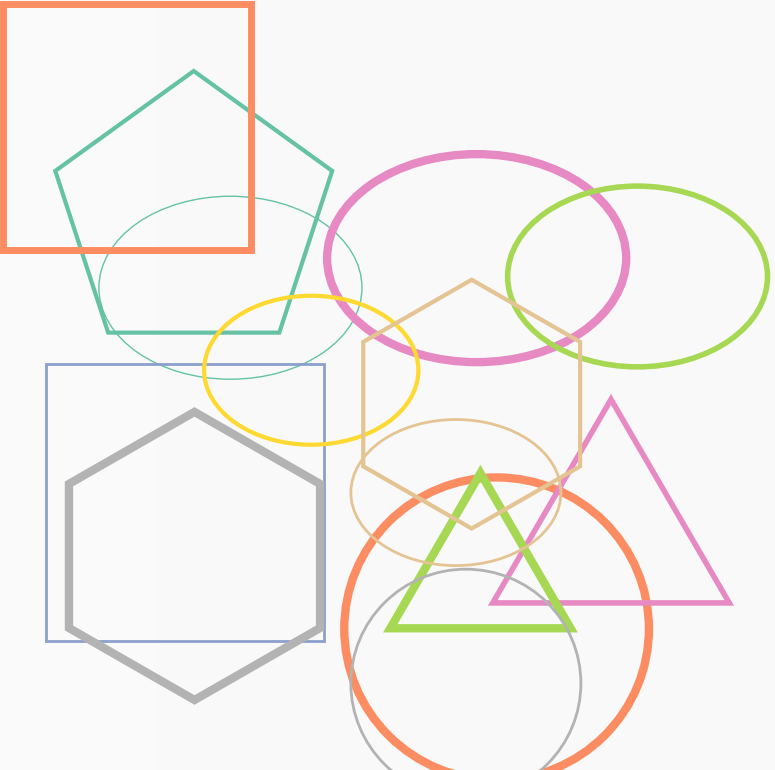[{"shape": "oval", "thickness": 0.5, "radius": 0.85, "center": [0.297, 0.626]}, {"shape": "pentagon", "thickness": 1.5, "radius": 0.94, "center": [0.25, 0.72]}, {"shape": "square", "thickness": 2.5, "radius": 0.8, "center": [0.164, 0.835]}, {"shape": "circle", "thickness": 3, "radius": 0.98, "center": [0.641, 0.183]}, {"shape": "square", "thickness": 1, "radius": 0.9, "center": [0.239, 0.347]}, {"shape": "oval", "thickness": 3, "radius": 0.96, "center": [0.615, 0.665]}, {"shape": "triangle", "thickness": 2, "radius": 0.88, "center": [0.788, 0.305]}, {"shape": "triangle", "thickness": 3, "radius": 0.67, "center": [0.62, 0.251]}, {"shape": "oval", "thickness": 2, "radius": 0.84, "center": [0.823, 0.641]}, {"shape": "oval", "thickness": 1.5, "radius": 0.69, "center": [0.402, 0.519]}, {"shape": "oval", "thickness": 1, "radius": 0.68, "center": [0.588, 0.36]}, {"shape": "hexagon", "thickness": 1.5, "radius": 0.81, "center": [0.609, 0.475]}, {"shape": "hexagon", "thickness": 3, "radius": 0.94, "center": [0.251, 0.278]}, {"shape": "circle", "thickness": 1, "radius": 0.74, "center": [0.601, 0.112]}]